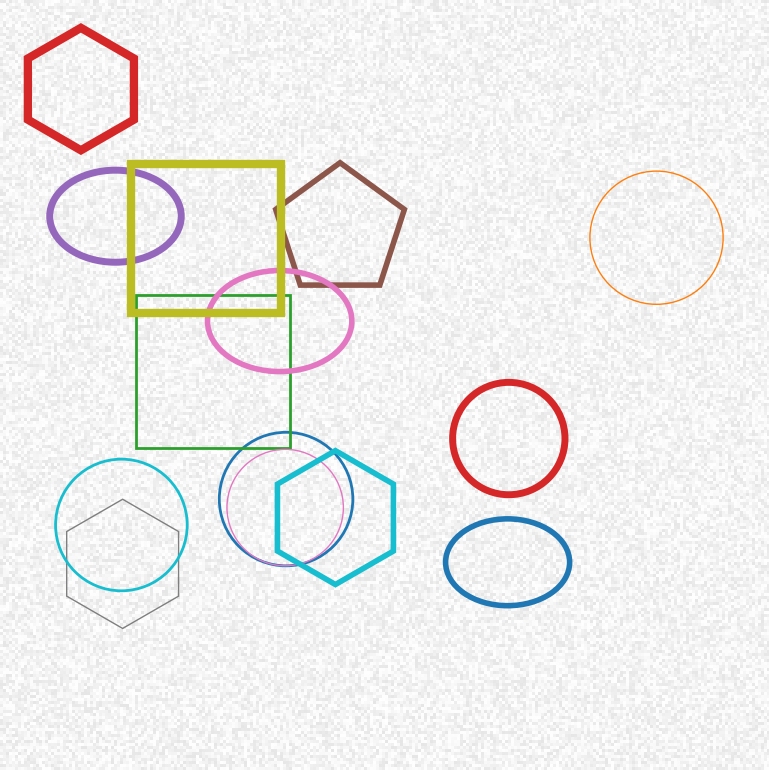[{"shape": "circle", "thickness": 1, "radius": 0.43, "center": [0.372, 0.352]}, {"shape": "oval", "thickness": 2, "radius": 0.4, "center": [0.659, 0.27]}, {"shape": "circle", "thickness": 0.5, "radius": 0.43, "center": [0.853, 0.691]}, {"shape": "square", "thickness": 1, "radius": 0.5, "center": [0.277, 0.517]}, {"shape": "circle", "thickness": 2.5, "radius": 0.36, "center": [0.661, 0.43]}, {"shape": "hexagon", "thickness": 3, "radius": 0.4, "center": [0.105, 0.884]}, {"shape": "oval", "thickness": 2.5, "radius": 0.43, "center": [0.15, 0.719]}, {"shape": "pentagon", "thickness": 2, "radius": 0.44, "center": [0.442, 0.701]}, {"shape": "circle", "thickness": 0.5, "radius": 0.38, "center": [0.37, 0.341]}, {"shape": "oval", "thickness": 2, "radius": 0.47, "center": [0.363, 0.583]}, {"shape": "hexagon", "thickness": 0.5, "radius": 0.42, "center": [0.159, 0.268]}, {"shape": "square", "thickness": 3, "radius": 0.48, "center": [0.267, 0.69]}, {"shape": "circle", "thickness": 1, "radius": 0.43, "center": [0.158, 0.318]}, {"shape": "hexagon", "thickness": 2, "radius": 0.43, "center": [0.436, 0.328]}]